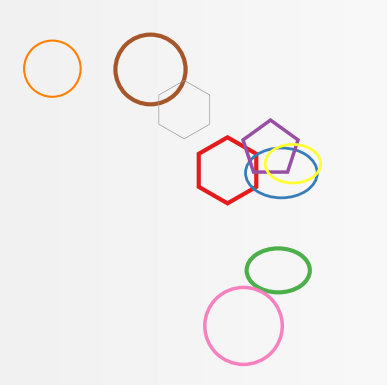[{"shape": "hexagon", "thickness": 3, "radius": 0.43, "center": [0.587, 0.558]}, {"shape": "oval", "thickness": 2, "radius": 0.46, "center": [0.726, 0.551]}, {"shape": "oval", "thickness": 3, "radius": 0.41, "center": [0.718, 0.298]}, {"shape": "pentagon", "thickness": 2.5, "radius": 0.37, "center": [0.698, 0.613]}, {"shape": "circle", "thickness": 1.5, "radius": 0.36, "center": [0.135, 0.822]}, {"shape": "oval", "thickness": 2, "radius": 0.36, "center": [0.756, 0.575]}, {"shape": "circle", "thickness": 3, "radius": 0.45, "center": [0.388, 0.82]}, {"shape": "circle", "thickness": 2.5, "radius": 0.5, "center": [0.628, 0.153]}, {"shape": "hexagon", "thickness": 0.5, "radius": 0.38, "center": [0.476, 0.715]}]